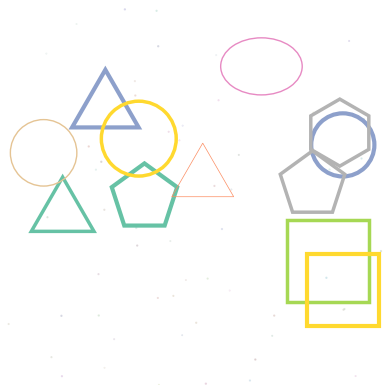[{"shape": "triangle", "thickness": 2.5, "radius": 0.47, "center": [0.163, 0.446]}, {"shape": "pentagon", "thickness": 3, "radius": 0.45, "center": [0.375, 0.486]}, {"shape": "triangle", "thickness": 0.5, "radius": 0.46, "center": [0.527, 0.535]}, {"shape": "triangle", "thickness": 3, "radius": 0.5, "center": [0.274, 0.719]}, {"shape": "circle", "thickness": 3, "radius": 0.41, "center": [0.89, 0.624]}, {"shape": "oval", "thickness": 1, "radius": 0.53, "center": [0.679, 0.828]}, {"shape": "square", "thickness": 2.5, "radius": 0.53, "center": [0.852, 0.322]}, {"shape": "circle", "thickness": 2.5, "radius": 0.49, "center": [0.36, 0.64]}, {"shape": "square", "thickness": 3, "radius": 0.47, "center": [0.891, 0.247]}, {"shape": "circle", "thickness": 1, "radius": 0.43, "center": [0.113, 0.603]}, {"shape": "hexagon", "thickness": 2.5, "radius": 0.44, "center": [0.883, 0.656]}, {"shape": "pentagon", "thickness": 2.5, "radius": 0.44, "center": [0.812, 0.52]}]